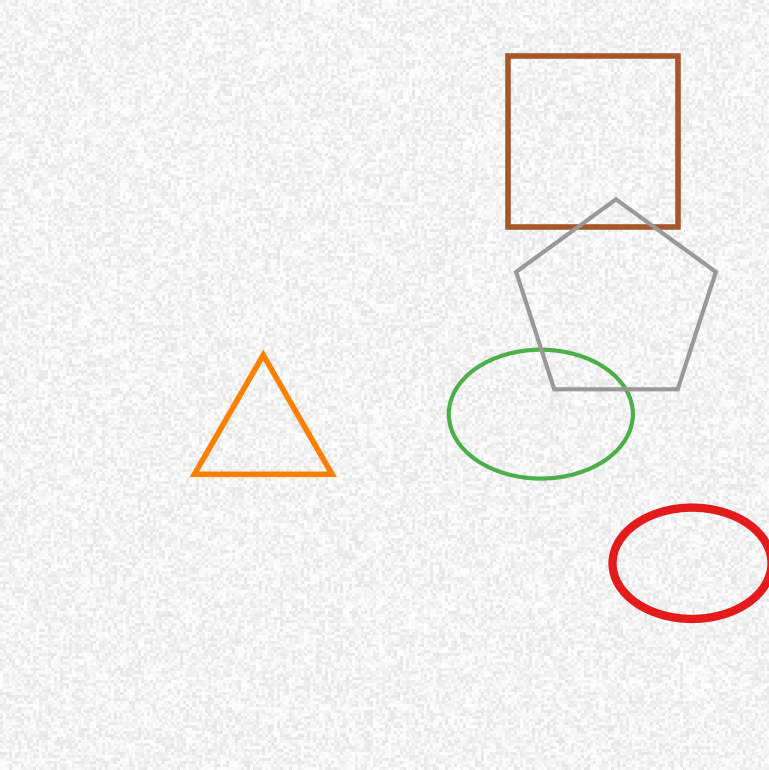[{"shape": "oval", "thickness": 3, "radius": 0.52, "center": [0.899, 0.268]}, {"shape": "oval", "thickness": 1.5, "radius": 0.6, "center": [0.702, 0.462]}, {"shape": "triangle", "thickness": 2, "radius": 0.52, "center": [0.342, 0.436]}, {"shape": "square", "thickness": 2, "radius": 0.55, "center": [0.77, 0.816]}, {"shape": "pentagon", "thickness": 1.5, "radius": 0.68, "center": [0.8, 0.605]}]